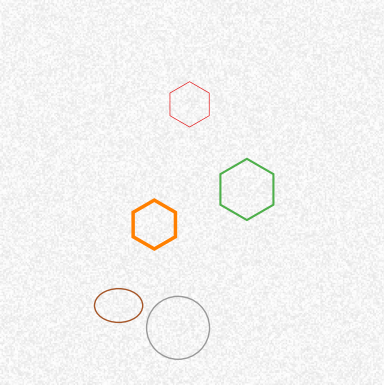[{"shape": "hexagon", "thickness": 0.5, "radius": 0.29, "center": [0.492, 0.729]}, {"shape": "hexagon", "thickness": 1.5, "radius": 0.4, "center": [0.641, 0.508]}, {"shape": "hexagon", "thickness": 2.5, "radius": 0.32, "center": [0.401, 0.417]}, {"shape": "oval", "thickness": 1, "radius": 0.31, "center": [0.308, 0.206]}, {"shape": "circle", "thickness": 1, "radius": 0.41, "center": [0.462, 0.148]}]